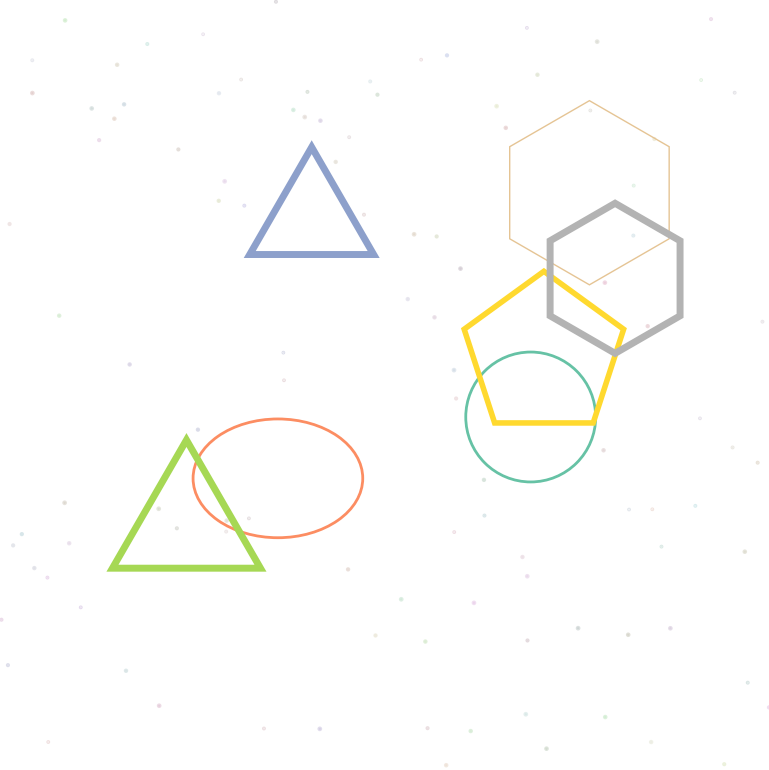[{"shape": "circle", "thickness": 1, "radius": 0.42, "center": [0.689, 0.458]}, {"shape": "oval", "thickness": 1, "radius": 0.55, "center": [0.361, 0.379]}, {"shape": "triangle", "thickness": 2.5, "radius": 0.46, "center": [0.405, 0.716]}, {"shape": "triangle", "thickness": 2.5, "radius": 0.55, "center": [0.242, 0.318]}, {"shape": "pentagon", "thickness": 2, "radius": 0.54, "center": [0.706, 0.539]}, {"shape": "hexagon", "thickness": 0.5, "radius": 0.6, "center": [0.765, 0.75]}, {"shape": "hexagon", "thickness": 2.5, "radius": 0.49, "center": [0.799, 0.639]}]